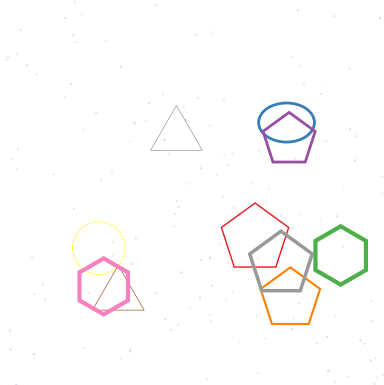[{"shape": "pentagon", "thickness": 1, "radius": 0.46, "center": [0.662, 0.381]}, {"shape": "oval", "thickness": 2, "radius": 0.36, "center": [0.744, 0.682]}, {"shape": "hexagon", "thickness": 3, "radius": 0.38, "center": [0.885, 0.336]}, {"shape": "pentagon", "thickness": 2, "radius": 0.36, "center": [0.751, 0.637]}, {"shape": "pentagon", "thickness": 1.5, "radius": 0.41, "center": [0.754, 0.224]}, {"shape": "circle", "thickness": 0.5, "radius": 0.34, "center": [0.256, 0.356]}, {"shape": "triangle", "thickness": 0.5, "radius": 0.39, "center": [0.307, 0.233]}, {"shape": "hexagon", "thickness": 3, "radius": 0.36, "center": [0.269, 0.256]}, {"shape": "pentagon", "thickness": 2.5, "radius": 0.43, "center": [0.73, 0.314]}, {"shape": "triangle", "thickness": 0.5, "radius": 0.39, "center": [0.458, 0.648]}]